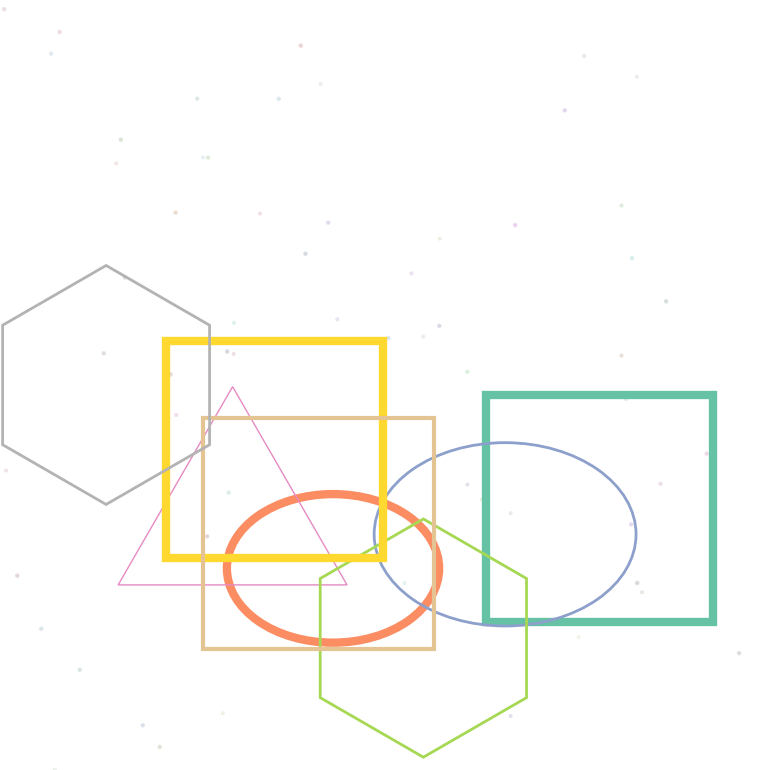[{"shape": "square", "thickness": 3, "radius": 0.74, "center": [0.779, 0.34]}, {"shape": "oval", "thickness": 3, "radius": 0.69, "center": [0.432, 0.262]}, {"shape": "oval", "thickness": 1, "radius": 0.85, "center": [0.656, 0.306]}, {"shape": "triangle", "thickness": 0.5, "radius": 0.86, "center": [0.302, 0.326]}, {"shape": "hexagon", "thickness": 1, "radius": 0.77, "center": [0.55, 0.171]}, {"shape": "square", "thickness": 3, "radius": 0.7, "center": [0.357, 0.416]}, {"shape": "square", "thickness": 1.5, "radius": 0.75, "center": [0.414, 0.307]}, {"shape": "hexagon", "thickness": 1, "radius": 0.78, "center": [0.138, 0.5]}]